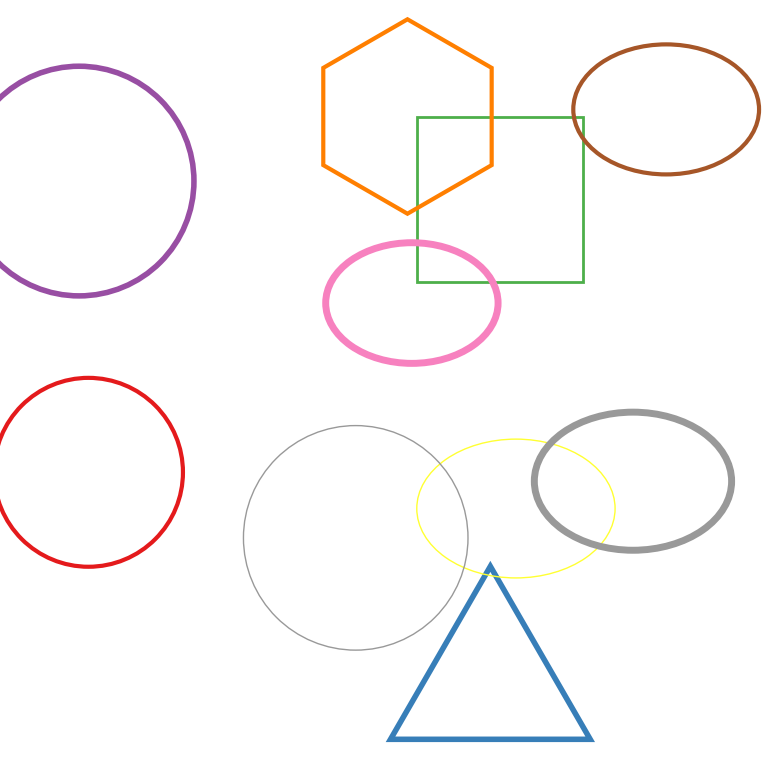[{"shape": "circle", "thickness": 1.5, "radius": 0.61, "center": [0.115, 0.387]}, {"shape": "triangle", "thickness": 2, "radius": 0.75, "center": [0.637, 0.115]}, {"shape": "square", "thickness": 1, "radius": 0.54, "center": [0.649, 0.741]}, {"shape": "circle", "thickness": 2, "radius": 0.75, "center": [0.103, 0.765]}, {"shape": "hexagon", "thickness": 1.5, "radius": 0.63, "center": [0.529, 0.849]}, {"shape": "oval", "thickness": 0.5, "radius": 0.64, "center": [0.67, 0.34]}, {"shape": "oval", "thickness": 1.5, "radius": 0.6, "center": [0.865, 0.858]}, {"shape": "oval", "thickness": 2.5, "radius": 0.56, "center": [0.535, 0.606]}, {"shape": "circle", "thickness": 0.5, "radius": 0.73, "center": [0.462, 0.301]}, {"shape": "oval", "thickness": 2.5, "radius": 0.64, "center": [0.822, 0.375]}]